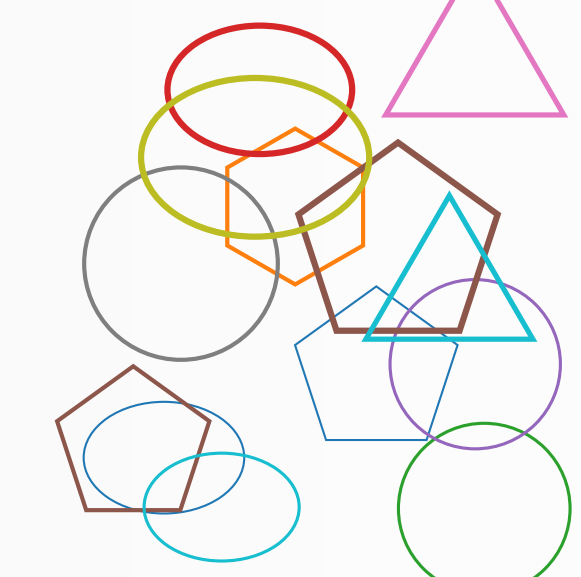[{"shape": "oval", "thickness": 1, "radius": 0.69, "center": [0.282, 0.207]}, {"shape": "pentagon", "thickness": 1, "radius": 0.74, "center": [0.647, 0.356]}, {"shape": "hexagon", "thickness": 2, "radius": 0.67, "center": [0.508, 0.642]}, {"shape": "circle", "thickness": 1.5, "radius": 0.74, "center": [0.833, 0.119]}, {"shape": "oval", "thickness": 3, "radius": 0.79, "center": [0.447, 0.844]}, {"shape": "circle", "thickness": 1.5, "radius": 0.73, "center": [0.818, 0.368]}, {"shape": "pentagon", "thickness": 2, "radius": 0.69, "center": [0.229, 0.227]}, {"shape": "pentagon", "thickness": 3, "radius": 0.9, "center": [0.685, 0.572]}, {"shape": "triangle", "thickness": 2.5, "radius": 0.88, "center": [0.817, 0.889]}, {"shape": "circle", "thickness": 2, "radius": 0.83, "center": [0.311, 0.543]}, {"shape": "oval", "thickness": 3, "radius": 0.98, "center": [0.439, 0.727]}, {"shape": "triangle", "thickness": 2.5, "radius": 0.83, "center": [0.773, 0.495]}, {"shape": "oval", "thickness": 1.5, "radius": 0.67, "center": [0.381, 0.121]}]